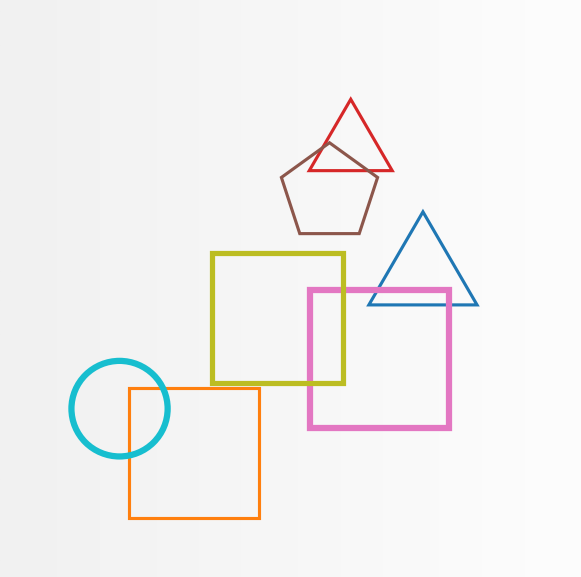[{"shape": "triangle", "thickness": 1.5, "radius": 0.54, "center": [0.728, 0.525]}, {"shape": "square", "thickness": 1.5, "radius": 0.56, "center": [0.334, 0.215]}, {"shape": "triangle", "thickness": 1.5, "radius": 0.41, "center": [0.603, 0.745]}, {"shape": "pentagon", "thickness": 1.5, "radius": 0.43, "center": [0.567, 0.665]}, {"shape": "square", "thickness": 3, "radius": 0.6, "center": [0.653, 0.377]}, {"shape": "square", "thickness": 2.5, "radius": 0.56, "center": [0.477, 0.449]}, {"shape": "circle", "thickness": 3, "radius": 0.41, "center": [0.206, 0.291]}]